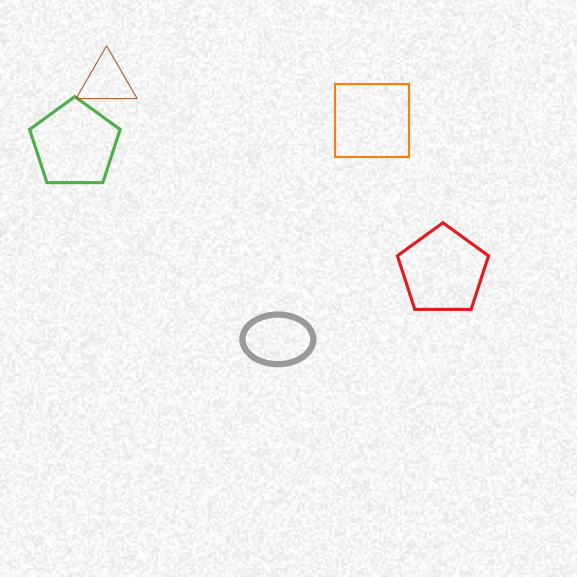[{"shape": "pentagon", "thickness": 1.5, "radius": 0.41, "center": [0.767, 0.531]}, {"shape": "pentagon", "thickness": 1.5, "radius": 0.41, "center": [0.13, 0.75]}, {"shape": "square", "thickness": 1, "radius": 0.32, "center": [0.644, 0.791]}, {"shape": "triangle", "thickness": 0.5, "radius": 0.31, "center": [0.185, 0.859]}, {"shape": "oval", "thickness": 3, "radius": 0.31, "center": [0.481, 0.411]}]